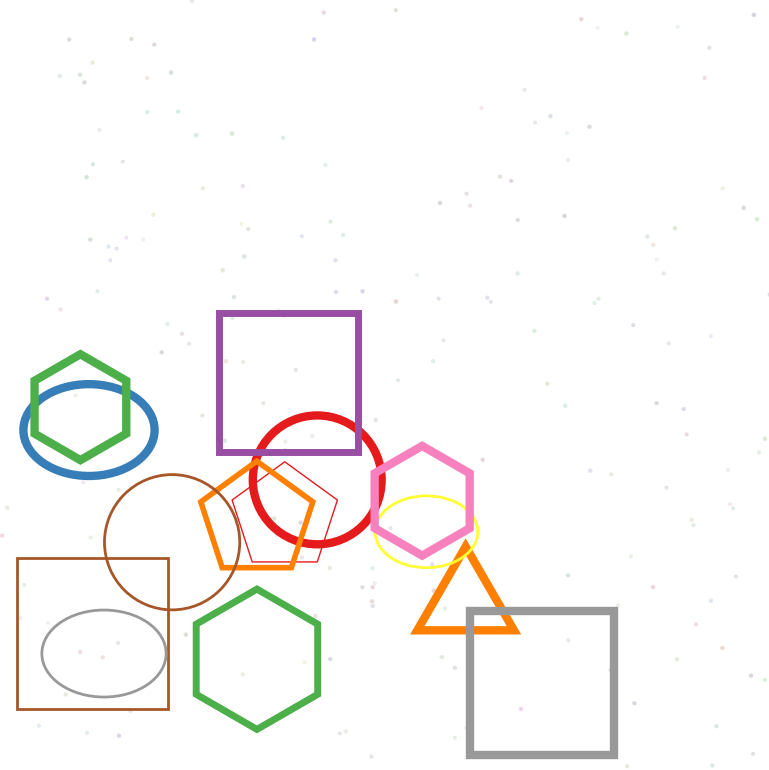[{"shape": "pentagon", "thickness": 0.5, "radius": 0.36, "center": [0.37, 0.328]}, {"shape": "circle", "thickness": 3, "radius": 0.42, "center": [0.412, 0.377]}, {"shape": "oval", "thickness": 3, "radius": 0.43, "center": [0.116, 0.441]}, {"shape": "hexagon", "thickness": 3, "radius": 0.34, "center": [0.104, 0.471]}, {"shape": "hexagon", "thickness": 2.5, "radius": 0.46, "center": [0.334, 0.144]}, {"shape": "square", "thickness": 2.5, "radius": 0.45, "center": [0.375, 0.504]}, {"shape": "triangle", "thickness": 3, "radius": 0.36, "center": [0.605, 0.218]}, {"shape": "pentagon", "thickness": 2, "radius": 0.38, "center": [0.334, 0.325]}, {"shape": "oval", "thickness": 1, "radius": 0.33, "center": [0.554, 0.309]}, {"shape": "circle", "thickness": 1, "radius": 0.44, "center": [0.224, 0.296]}, {"shape": "square", "thickness": 1, "radius": 0.49, "center": [0.12, 0.177]}, {"shape": "hexagon", "thickness": 3, "radius": 0.36, "center": [0.548, 0.35]}, {"shape": "oval", "thickness": 1, "radius": 0.4, "center": [0.135, 0.151]}, {"shape": "square", "thickness": 3, "radius": 0.47, "center": [0.704, 0.112]}]